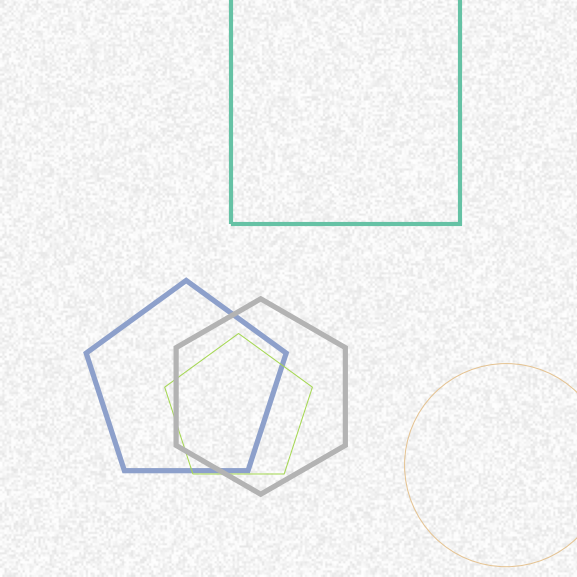[{"shape": "square", "thickness": 2, "radius": 0.99, "center": [0.598, 0.81]}, {"shape": "pentagon", "thickness": 2.5, "radius": 0.91, "center": [0.322, 0.331]}, {"shape": "pentagon", "thickness": 0.5, "radius": 0.67, "center": [0.413, 0.287]}, {"shape": "circle", "thickness": 0.5, "radius": 0.88, "center": [0.876, 0.194]}, {"shape": "hexagon", "thickness": 2.5, "radius": 0.85, "center": [0.451, 0.313]}]